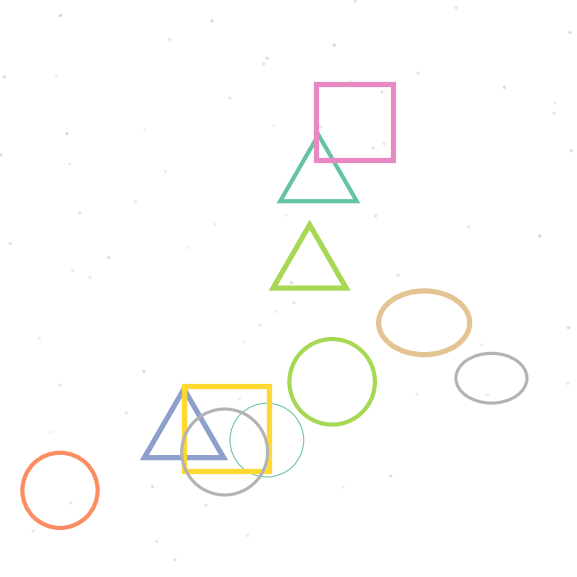[{"shape": "triangle", "thickness": 2, "radius": 0.38, "center": [0.551, 0.689]}, {"shape": "circle", "thickness": 0.5, "radius": 0.32, "center": [0.462, 0.237]}, {"shape": "circle", "thickness": 2, "radius": 0.33, "center": [0.104, 0.15]}, {"shape": "triangle", "thickness": 2.5, "radius": 0.4, "center": [0.319, 0.246]}, {"shape": "square", "thickness": 2.5, "radius": 0.33, "center": [0.614, 0.788]}, {"shape": "triangle", "thickness": 2.5, "radius": 0.37, "center": [0.536, 0.537]}, {"shape": "circle", "thickness": 2, "radius": 0.37, "center": [0.575, 0.338]}, {"shape": "square", "thickness": 2.5, "radius": 0.37, "center": [0.392, 0.257]}, {"shape": "oval", "thickness": 2.5, "radius": 0.39, "center": [0.734, 0.44]}, {"shape": "oval", "thickness": 1.5, "radius": 0.31, "center": [0.851, 0.344]}, {"shape": "circle", "thickness": 1.5, "radius": 0.37, "center": [0.389, 0.216]}]